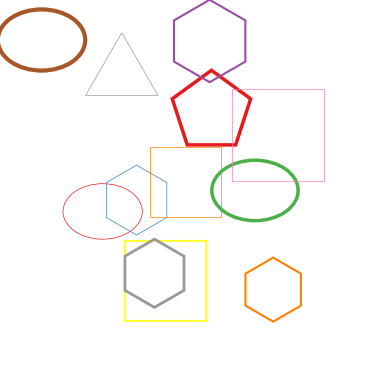[{"shape": "oval", "thickness": 0.5, "radius": 0.51, "center": [0.267, 0.451]}, {"shape": "pentagon", "thickness": 2.5, "radius": 0.54, "center": [0.549, 0.71]}, {"shape": "hexagon", "thickness": 0.5, "radius": 0.45, "center": [0.355, 0.48]}, {"shape": "oval", "thickness": 2.5, "radius": 0.56, "center": [0.662, 0.505]}, {"shape": "hexagon", "thickness": 1.5, "radius": 0.54, "center": [0.545, 0.894]}, {"shape": "hexagon", "thickness": 1.5, "radius": 0.42, "center": [0.71, 0.248]}, {"shape": "square", "thickness": 0.5, "radius": 0.46, "center": [0.482, 0.527]}, {"shape": "square", "thickness": 1.5, "radius": 0.52, "center": [0.43, 0.27]}, {"shape": "oval", "thickness": 3, "radius": 0.57, "center": [0.108, 0.896]}, {"shape": "square", "thickness": 0.5, "radius": 0.6, "center": [0.723, 0.65]}, {"shape": "triangle", "thickness": 0.5, "radius": 0.54, "center": [0.316, 0.806]}, {"shape": "hexagon", "thickness": 2, "radius": 0.44, "center": [0.401, 0.29]}]